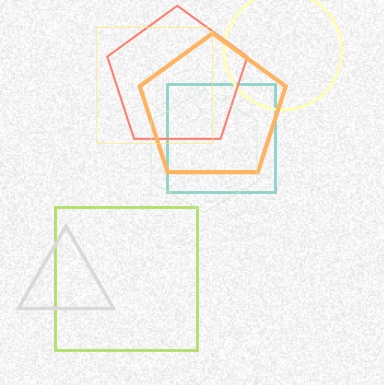[{"shape": "square", "thickness": 2, "radius": 0.7, "center": [0.574, 0.641]}, {"shape": "circle", "thickness": 2, "radius": 0.76, "center": [0.735, 0.867]}, {"shape": "pentagon", "thickness": 1.5, "radius": 0.96, "center": [0.461, 0.794]}, {"shape": "pentagon", "thickness": 3, "radius": 1.0, "center": [0.553, 0.714]}, {"shape": "square", "thickness": 2, "radius": 0.92, "center": [0.328, 0.276]}, {"shape": "triangle", "thickness": 2.5, "radius": 0.71, "center": [0.171, 0.27]}, {"shape": "hexagon", "thickness": 0.5, "radius": 0.79, "center": [0.53, 0.607]}, {"shape": "square", "thickness": 0.5, "radius": 0.76, "center": [0.4, 0.779]}]